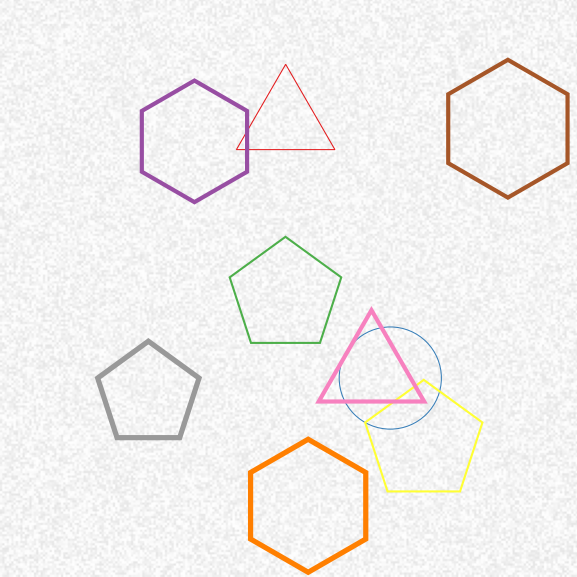[{"shape": "triangle", "thickness": 0.5, "radius": 0.49, "center": [0.495, 0.789]}, {"shape": "circle", "thickness": 0.5, "radius": 0.44, "center": [0.676, 0.345]}, {"shape": "pentagon", "thickness": 1, "radius": 0.51, "center": [0.494, 0.488]}, {"shape": "hexagon", "thickness": 2, "radius": 0.53, "center": [0.337, 0.754]}, {"shape": "hexagon", "thickness": 2.5, "radius": 0.58, "center": [0.534, 0.123]}, {"shape": "pentagon", "thickness": 1, "radius": 0.53, "center": [0.734, 0.235]}, {"shape": "hexagon", "thickness": 2, "radius": 0.6, "center": [0.879, 0.776]}, {"shape": "triangle", "thickness": 2, "radius": 0.53, "center": [0.643, 0.357]}, {"shape": "pentagon", "thickness": 2.5, "radius": 0.46, "center": [0.257, 0.316]}]